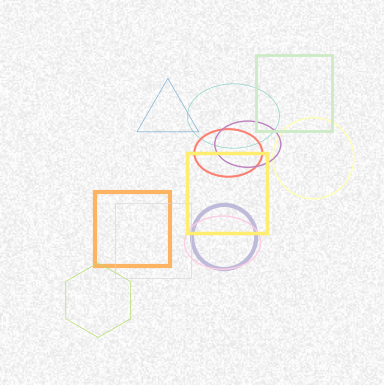[{"shape": "oval", "thickness": 0.5, "radius": 0.6, "center": [0.606, 0.699]}, {"shape": "circle", "thickness": 1, "radius": 0.53, "center": [0.814, 0.589]}, {"shape": "circle", "thickness": 3, "radius": 0.42, "center": [0.582, 0.384]}, {"shape": "oval", "thickness": 1.5, "radius": 0.44, "center": [0.593, 0.603]}, {"shape": "triangle", "thickness": 0.5, "radius": 0.46, "center": [0.436, 0.704]}, {"shape": "square", "thickness": 3, "radius": 0.48, "center": [0.345, 0.405]}, {"shape": "hexagon", "thickness": 0.5, "radius": 0.48, "center": [0.255, 0.22]}, {"shape": "oval", "thickness": 1, "radius": 0.49, "center": [0.578, 0.37]}, {"shape": "square", "thickness": 0.5, "radius": 0.49, "center": [0.398, 0.375]}, {"shape": "oval", "thickness": 1, "radius": 0.43, "center": [0.644, 0.626]}, {"shape": "square", "thickness": 2, "radius": 0.5, "center": [0.764, 0.758]}, {"shape": "square", "thickness": 2.5, "radius": 0.52, "center": [0.589, 0.498]}]